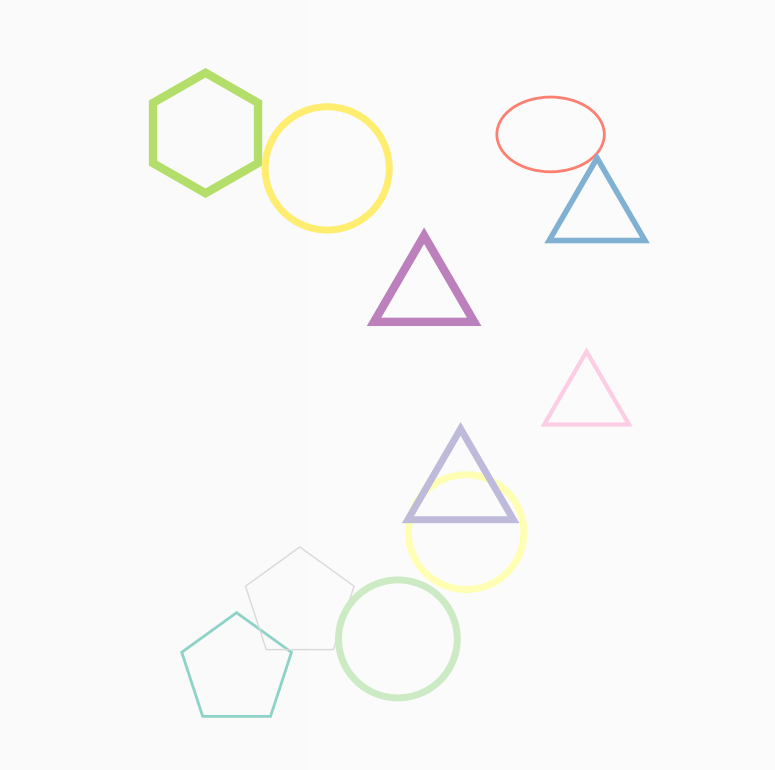[{"shape": "pentagon", "thickness": 1, "radius": 0.37, "center": [0.305, 0.13]}, {"shape": "circle", "thickness": 2.5, "radius": 0.37, "center": [0.601, 0.309]}, {"shape": "triangle", "thickness": 2.5, "radius": 0.39, "center": [0.594, 0.364]}, {"shape": "oval", "thickness": 1, "radius": 0.35, "center": [0.71, 0.825]}, {"shape": "triangle", "thickness": 2, "radius": 0.36, "center": [0.77, 0.723]}, {"shape": "hexagon", "thickness": 3, "radius": 0.39, "center": [0.265, 0.827]}, {"shape": "triangle", "thickness": 1.5, "radius": 0.32, "center": [0.757, 0.48]}, {"shape": "pentagon", "thickness": 0.5, "radius": 0.37, "center": [0.387, 0.216]}, {"shape": "triangle", "thickness": 3, "radius": 0.37, "center": [0.547, 0.619]}, {"shape": "circle", "thickness": 2.5, "radius": 0.38, "center": [0.513, 0.17]}, {"shape": "circle", "thickness": 2.5, "radius": 0.4, "center": [0.422, 0.781]}]